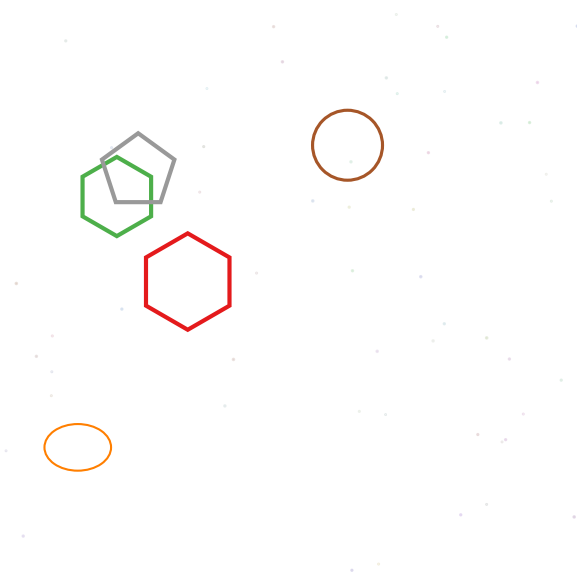[{"shape": "hexagon", "thickness": 2, "radius": 0.42, "center": [0.325, 0.512]}, {"shape": "hexagon", "thickness": 2, "radius": 0.34, "center": [0.202, 0.659]}, {"shape": "oval", "thickness": 1, "radius": 0.29, "center": [0.135, 0.224]}, {"shape": "circle", "thickness": 1.5, "radius": 0.3, "center": [0.602, 0.748]}, {"shape": "pentagon", "thickness": 2, "radius": 0.33, "center": [0.239, 0.702]}]